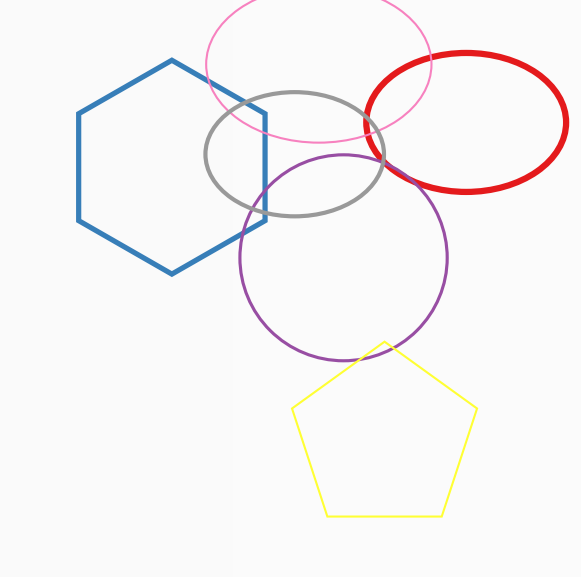[{"shape": "oval", "thickness": 3, "radius": 0.86, "center": [0.802, 0.787]}, {"shape": "hexagon", "thickness": 2.5, "radius": 0.93, "center": [0.296, 0.71]}, {"shape": "circle", "thickness": 1.5, "radius": 0.89, "center": [0.591, 0.553]}, {"shape": "pentagon", "thickness": 1, "radius": 0.84, "center": [0.662, 0.24]}, {"shape": "oval", "thickness": 1, "radius": 0.97, "center": [0.549, 0.888]}, {"shape": "oval", "thickness": 2, "radius": 0.77, "center": [0.507, 0.732]}]